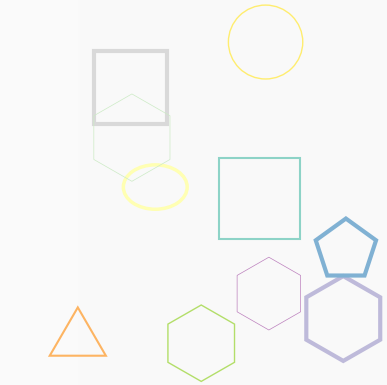[{"shape": "square", "thickness": 1.5, "radius": 0.52, "center": [0.669, 0.485]}, {"shape": "oval", "thickness": 2.5, "radius": 0.41, "center": [0.401, 0.514]}, {"shape": "hexagon", "thickness": 3, "radius": 0.55, "center": [0.886, 0.173]}, {"shape": "pentagon", "thickness": 3, "radius": 0.41, "center": [0.893, 0.351]}, {"shape": "triangle", "thickness": 1.5, "radius": 0.42, "center": [0.201, 0.118]}, {"shape": "hexagon", "thickness": 1, "radius": 0.5, "center": [0.519, 0.109]}, {"shape": "square", "thickness": 3, "radius": 0.47, "center": [0.336, 0.773]}, {"shape": "hexagon", "thickness": 0.5, "radius": 0.47, "center": [0.694, 0.237]}, {"shape": "hexagon", "thickness": 0.5, "radius": 0.57, "center": [0.34, 0.643]}, {"shape": "circle", "thickness": 1, "radius": 0.48, "center": [0.685, 0.891]}]